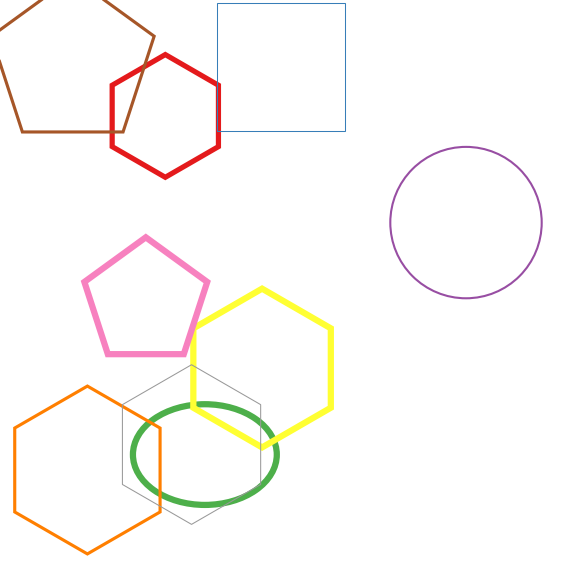[{"shape": "hexagon", "thickness": 2.5, "radius": 0.53, "center": [0.286, 0.798]}, {"shape": "square", "thickness": 0.5, "radius": 0.55, "center": [0.487, 0.884]}, {"shape": "oval", "thickness": 3, "radius": 0.62, "center": [0.355, 0.212]}, {"shape": "circle", "thickness": 1, "radius": 0.66, "center": [0.807, 0.614]}, {"shape": "hexagon", "thickness": 1.5, "radius": 0.73, "center": [0.151, 0.185]}, {"shape": "hexagon", "thickness": 3, "radius": 0.69, "center": [0.454, 0.362]}, {"shape": "pentagon", "thickness": 1.5, "radius": 0.74, "center": [0.126, 0.891]}, {"shape": "pentagon", "thickness": 3, "radius": 0.56, "center": [0.252, 0.476]}, {"shape": "hexagon", "thickness": 0.5, "radius": 0.69, "center": [0.332, 0.229]}]